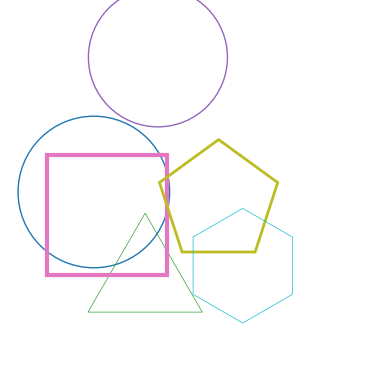[{"shape": "circle", "thickness": 1, "radius": 0.98, "center": [0.244, 0.501]}, {"shape": "triangle", "thickness": 0.5, "radius": 0.86, "center": [0.377, 0.275]}, {"shape": "circle", "thickness": 1, "radius": 0.9, "center": [0.41, 0.851]}, {"shape": "square", "thickness": 3, "radius": 0.78, "center": [0.279, 0.441]}, {"shape": "pentagon", "thickness": 2, "radius": 0.81, "center": [0.568, 0.476]}, {"shape": "hexagon", "thickness": 0.5, "radius": 0.74, "center": [0.63, 0.31]}]